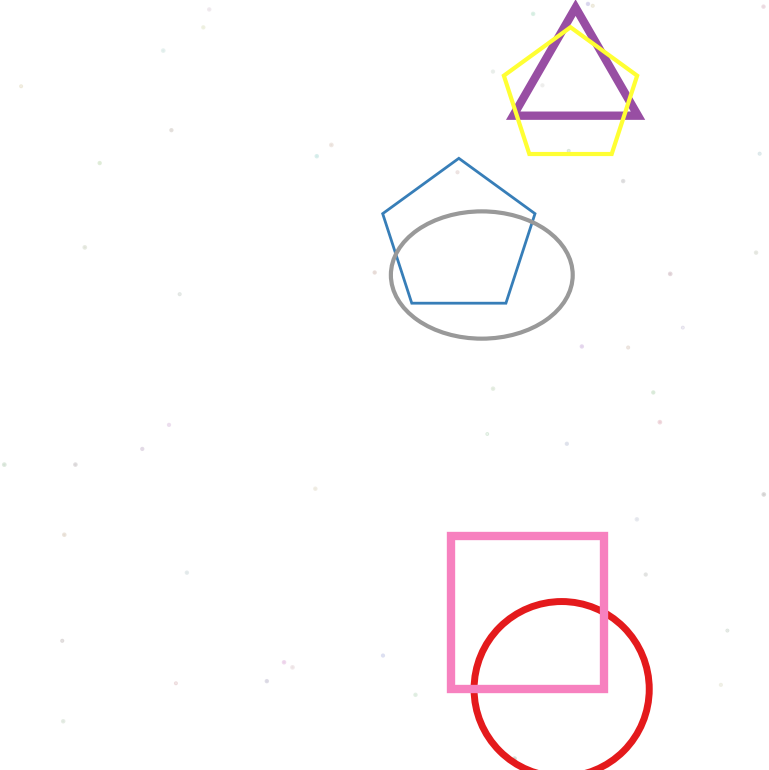[{"shape": "circle", "thickness": 2.5, "radius": 0.57, "center": [0.729, 0.105]}, {"shape": "pentagon", "thickness": 1, "radius": 0.52, "center": [0.596, 0.69]}, {"shape": "triangle", "thickness": 3, "radius": 0.47, "center": [0.748, 0.897]}, {"shape": "pentagon", "thickness": 1.5, "radius": 0.46, "center": [0.741, 0.874]}, {"shape": "square", "thickness": 3, "radius": 0.5, "center": [0.685, 0.204]}, {"shape": "oval", "thickness": 1.5, "radius": 0.59, "center": [0.626, 0.643]}]